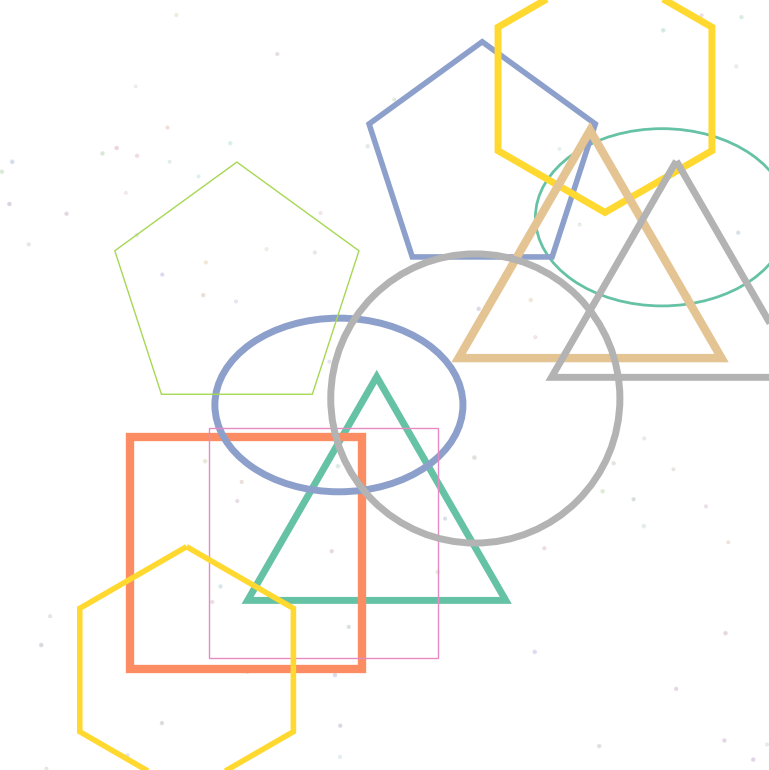[{"shape": "oval", "thickness": 1, "radius": 0.82, "center": [0.86, 0.718]}, {"shape": "triangle", "thickness": 2.5, "radius": 0.97, "center": [0.489, 0.317]}, {"shape": "square", "thickness": 3, "radius": 0.75, "center": [0.32, 0.281]}, {"shape": "pentagon", "thickness": 2, "radius": 0.77, "center": [0.626, 0.791]}, {"shape": "oval", "thickness": 2.5, "radius": 0.81, "center": [0.44, 0.474]}, {"shape": "square", "thickness": 0.5, "radius": 0.75, "center": [0.42, 0.294]}, {"shape": "pentagon", "thickness": 0.5, "radius": 0.83, "center": [0.308, 0.623]}, {"shape": "hexagon", "thickness": 2.5, "radius": 0.8, "center": [0.786, 0.885]}, {"shape": "hexagon", "thickness": 2, "radius": 0.8, "center": [0.242, 0.13]}, {"shape": "triangle", "thickness": 3, "radius": 0.99, "center": [0.766, 0.633]}, {"shape": "triangle", "thickness": 2.5, "radius": 0.94, "center": [0.878, 0.604]}, {"shape": "circle", "thickness": 2.5, "radius": 0.94, "center": [0.617, 0.483]}]